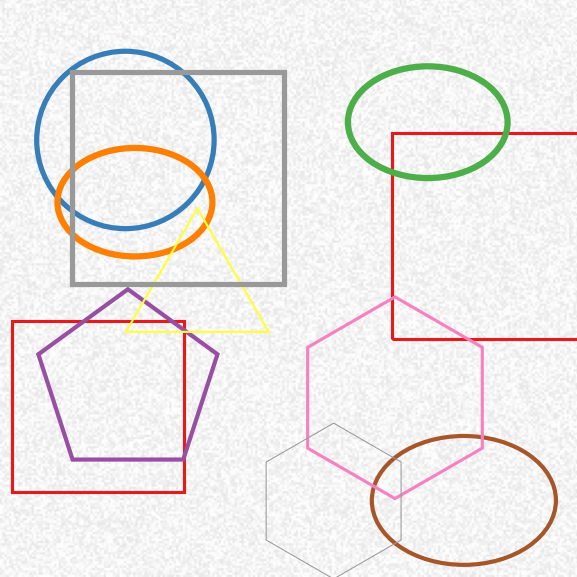[{"shape": "square", "thickness": 1.5, "radius": 0.89, "center": [0.857, 0.59]}, {"shape": "square", "thickness": 1.5, "radius": 0.74, "center": [0.17, 0.295]}, {"shape": "circle", "thickness": 2.5, "radius": 0.77, "center": [0.217, 0.757]}, {"shape": "oval", "thickness": 3, "radius": 0.69, "center": [0.741, 0.788]}, {"shape": "pentagon", "thickness": 2, "radius": 0.82, "center": [0.221, 0.335]}, {"shape": "oval", "thickness": 3, "radius": 0.67, "center": [0.234, 0.649]}, {"shape": "triangle", "thickness": 1, "radius": 0.71, "center": [0.342, 0.496]}, {"shape": "oval", "thickness": 2, "radius": 0.8, "center": [0.803, 0.133]}, {"shape": "hexagon", "thickness": 1.5, "radius": 0.87, "center": [0.684, 0.31]}, {"shape": "hexagon", "thickness": 0.5, "radius": 0.67, "center": [0.578, 0.132]}, {"shape": "square", "thickness": 2.5, "radius": 0.92, "center": [0.308, 0.691]}]